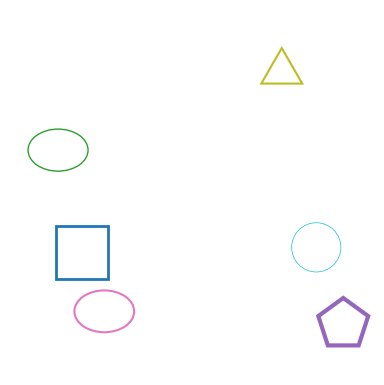[{"shape": "square", "thickness": 2, "radius": 0.34, "center": [0.213, 0.344]}, {"shape": "oval", "thickness": 1, "radius": 0.39, "center": [0.151, 0.61]}, {"shape": "pentagon", "thickness": 3, "radius": 0.34, "center": [0.892, 0.158]}, {"shape": "oval", "thickness": 1.5, "radius": 0.39, "center": [0.271, 0.191]}, {"shape": "triangle", "thickness": 1.5, "radius": 0.31, "center": [0.732, 0.814]}, {"shape": "circle", "thickness": 0.5, "radius": 0.32, "center": [0.821, 0.358]}]